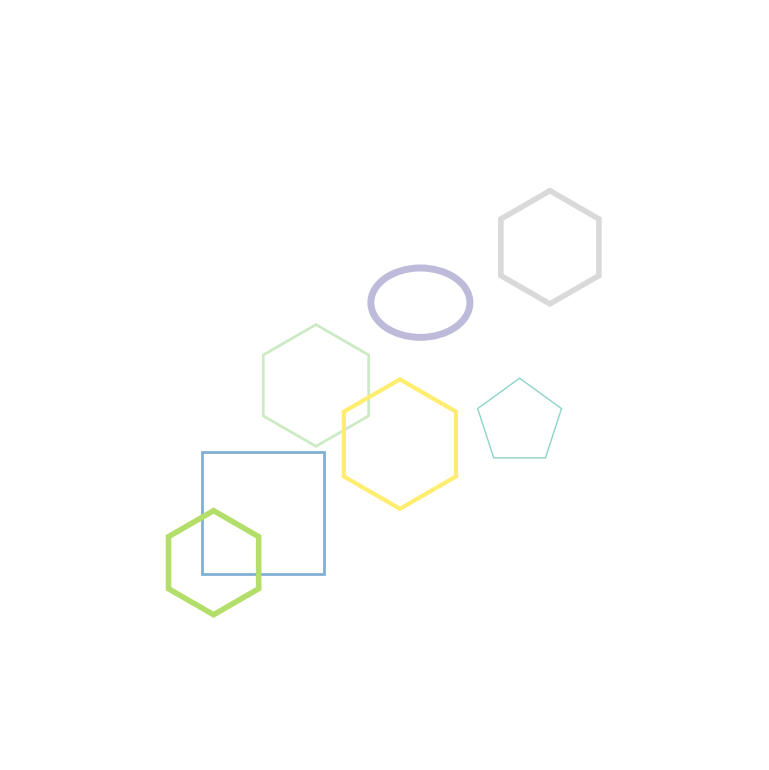[{"shape": "pentagon", "thickness": 0.5, "radius": 0.29, "center": [0.675, 0.452]}, {"shape": "oval", "thickness": 2.5, "radius": 0.32, "center": [0.546, 0.607]}, {"shape": "square", "thickness": 1, "radius": 0.39, "center": [0.341, 0.334]}, {"shape": "hexagon", "thickness": 2, "radius": 0.34, "center": [0.277, 0.269]}, {"shape": "hexagon", "thickness": 2, "radius": 0.37, "center": [0.714, 0.679]}, {"shape": "hexagon", "thickness": 1, "radius": 0.4, "center": [0.41, 0.499]}, {"shape": "hexagon", "thickness": 1.5, "radius": 0.42, "center": [0.519, 0.423]}]